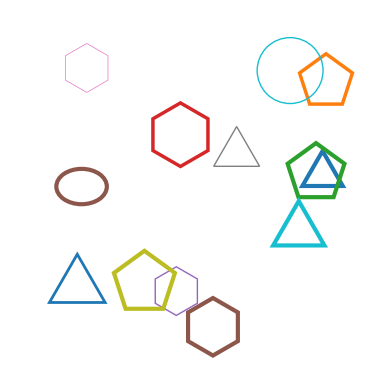[{"shape": "triangle", "thickness": 3, "radius": 0.3, "center": [0.838, 0.547]}, {"shape": "triangle", "thickness": 2, "radius": 0.42, "center": [0.201, 0.256]}, {"shape": "pentagon", "thickness": 2.5, "radius": 0.36, "center": [0.847, 0.788]}, {"shape": "pentagon", "thickness": 3, "radius": 0.39, "center": [0.821, 0.551]}, {"shape": "hexagon", "thickness": 2.5, "radius": 0.41, "center": [0.469, 0.65]}, {"shape": "hexagon", "thickness": 1, "radius": 0.32, "center": [0.458, 0.244]}, {"shape": "hexagon", "thickness": 3, "radius": 0.37, "center": [0.553, 0.151]}, {"shape": "oval", "thickness": 3, "radius": 0.33, "center": [0.212, 0.515]}, {"shape": "hexagon", "thickness": 0.5, "radius": 0.32, "center": [0.225, 0.824]}, {"shape": "triangle", "thickness": 1, "radius": 0.34, "center": [0.615, 0.602]}, {"shape": "pentagon", "thickness": 3, "radius": 0.42, "center": [0.375, 0.265]}, {"shape": "triangle", "thickness": 3, "radius": 0.38, "center": [0.776, 0.401]}, {"shape": "circle", "thickness": 1, "radius": 0.43, "center": [0.754, 0.817]}]